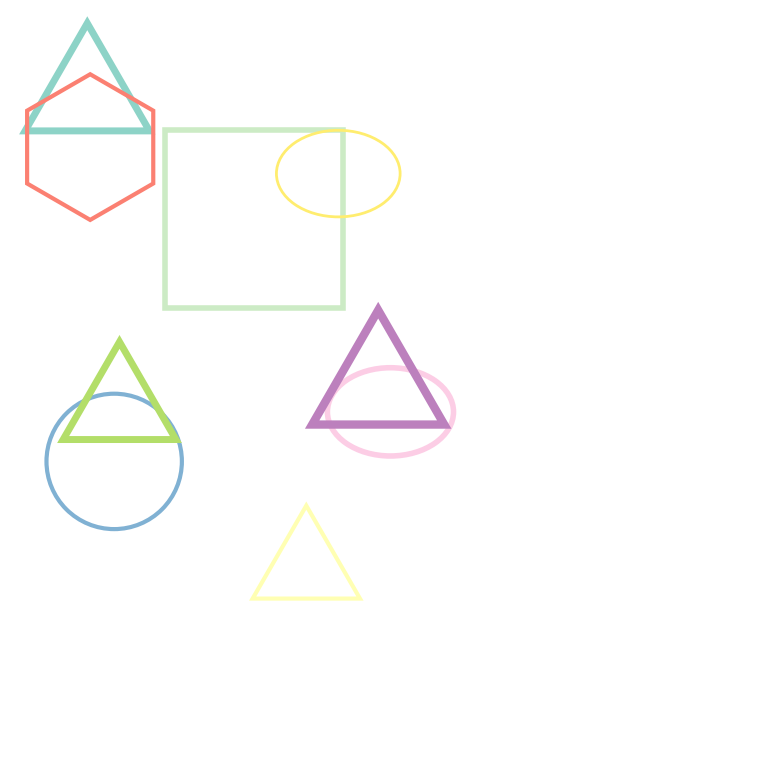[{"shape": "triangle", "thickness": 2.5, "radius": 0.47, "center": [0.113, 0.877]}, {"shape": "triangle", "thickness": 1.5, "radius": 0.4, "center": [0.398, 0.263]}, {"shape": "hexagon", "thickness": 1.5, "radius": 0.47, "center": [0.117, 0.809]}, {"shape": "circle", "thickness": 1.5, "radius": 0.44, "center": [0.148, 0.401]}, {"shape": "triangle", "thickness": 2.5, "radius": 0.42, "center": [0.155, 0.471]}, {"shape": "oval", "thickness": 2, "radius": 0.41, "center": [0.507, 0.465]}, {"shape": "triangle", "thickness": 3, "radius": 0.5, "center": [0.491, 0.498]}, {"shape": "square", "thickness": 2, "radius": 0.58, "center": [0.33, 0.716]}, {"shape": "oval", "thickness": 1, "radius": 0.4, "center": [0.439, 0.775]}]